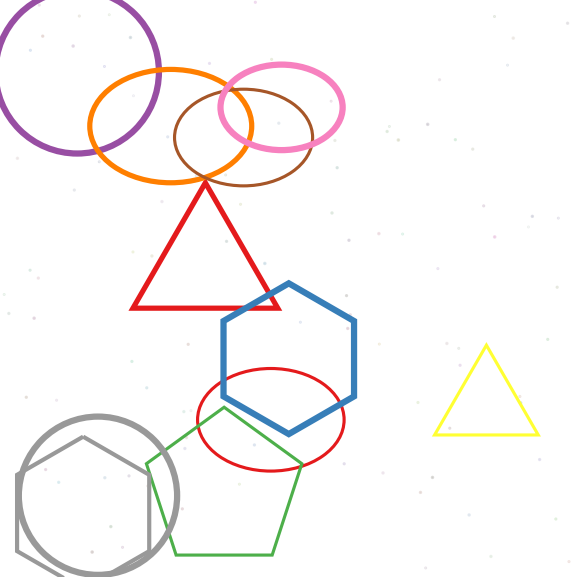[{"shape": "triangle", "thickness": 2.5, "radius": 0.72, "center": [0.356, 0.538]}, {"shape": "oval", "thickness": 1.5, "radius": 0.63, "center": [0.469, 0.272]}, {"shape": "hexagon", "thickness": 3, "radius": 0.65, "center": [0.5, 0.378]}, {"shape": "pentagon", "thickness": 1.5, "radius": 0.71, "center": [0.388, 0.152]}, {"shape": "circle", "thickness": 3, "radius": 0.71, "center": [0.134, 0.875]}, {"shape": "oval", "thickness": 2.5, "radius": 0.7, "center": [0.296, 0.781]}, {"shape": "triangle", "thickness": 1.5, "radius": 0.52, "center": [0.842, 0.298]}, {"shape": "oval", "thickness": 1.5, "radius": 0.6, "center": [0.422, 0.761]}, {"shape": "oval", "thickness": 3, "radius": 0.53, "center": [0.488, 0.813]}, {"shape": "circle", "thickness": 3, "radius": 0.69, "center": [0.17, 0.141]}, {"shape": "hexagon", "thickness": 2, "radius": 0.66, "center": [0.144, 0.111]}]